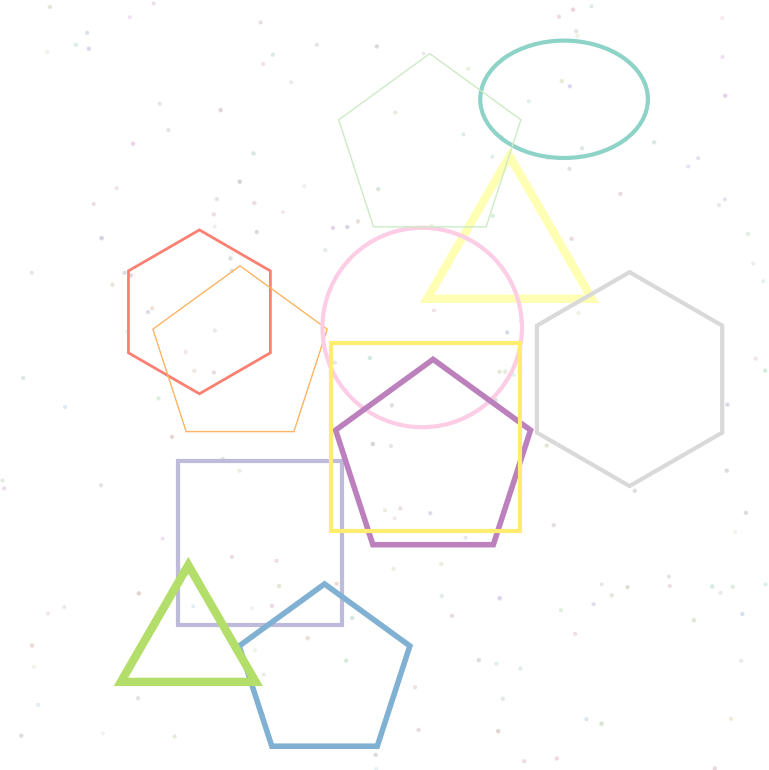[{"shape": "oval", "thickness": 1.5, "radius": 0.54, "center": [0.733, 0.871]}, {"shape": "triangle", "thickness": 3, "radius": 0.62, "center": [0.662, 0.674]}, {"shape": "square", "thickness": 1.5, "radius": 0.53, "center": [0.337, 0.294]}, {"shape": "hexagon", "thickness": 1, "radius": 0.53, "center": [0.259, 0.595]}, {"shape": "pentagon", "thickness": 2, "radius": 0.58, "center": [0.421, 0.125]}, {"shape": "pentagon", "thickness": 0.5, "radius": 0.6, "center": [0.312, 0.536]}, {"shape": "triangle", "thickness": 3, "radius": 0.51, "center": [0.245, 0.165]}, {"shape": "circle", "thickness": 1.5, "radius": 0.65, "center": [0.548, 0.575]}, {"shape": "hexagon", "thickness": 1.5, "radius": 0.69, "center": [0.818, 0.508]}, {"shape": "pentagon", "thickness": 2, "radius": 0.67, "center": [0.562, 0.4]}, {"shape": "pentagon", "thickness": 0.5, "radius": 0.62, "center": [0.558, 0.806]}, {"shape": "square", "thickness": 1.5, "radius": 0.61, "center": [0.552, 0.432]}]